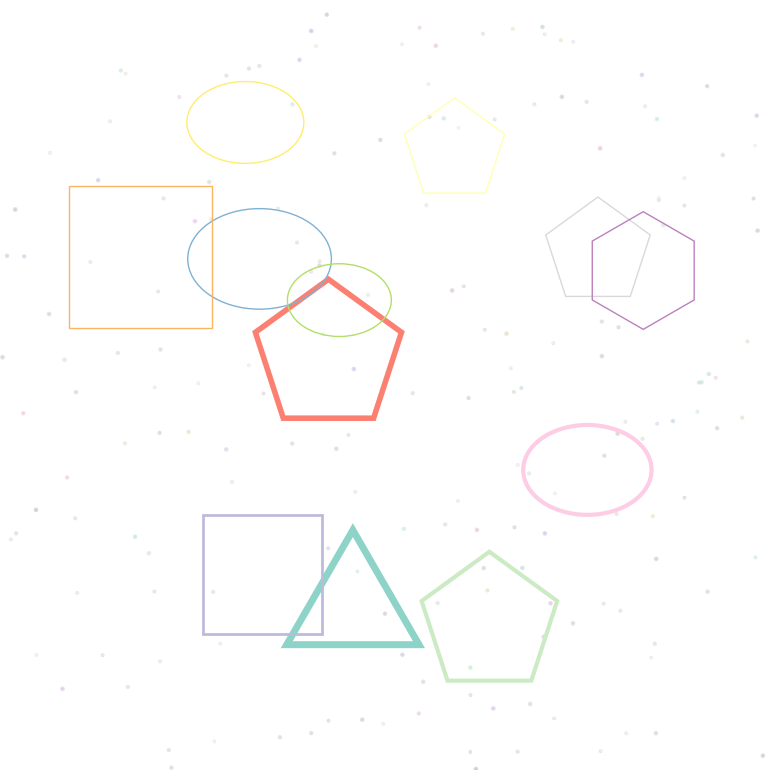[{"shape": "triangle", "thickness": 2.5, "radius": 0.5, "center": [0.458, 0.212]}, {"shape": "pentagon", "thickness": 0.5, "radius": 0.34, "center": [0.59, 0.805]}, {"shape": "square", "thickness": 1, "radius": 0.39, "center": [0.341, 0.254]}, {"shape": "pentagon", "thickness": 2, "radius": 0.5, "center": [0.427, 0.538]}, {"shape": "oval", "thickness": 0.5, "radius": 0.47, "center": [0.337, 0.664]}, {"shape": "square", "thickness": 0.5, "radius": 0.46, "center": [0.183, 0.666]}, {"shape": "oval", "thickness": 0.5, "radius": 0.34, "center": [0.441, 0.61]}, {"shape": "oval", "thickness": 1.5, "radius": 0.42, "center": [0.763, 0.39]}, {"shape": "pentagon", "thickness": 0.5, "radius": 0.36, "center": [0.777, 0.673]}, {"shape": "hexagon", "thickness": 0.5, "radius": 0.38, "center": [0.835, 0.649]}, {"shape": "pentagon", "thickness": 1.5, "radius": 0.46, "center": [0.636, 0.191]}, {"shape": "oval", "thickness": 0.5, "radius": 0.38, "center": [0.319, 0.841]}]